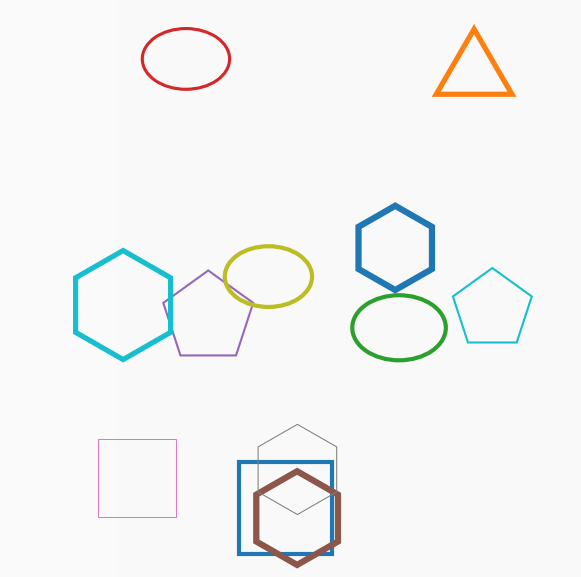[{"shape": "square", "thickness": 2, "radius": 0.4, "center": [0.491, 0.12]}, {"shape": "hexagon", "thickness": 3, "radius": 0.36, "center": [0.68, 0.57]}, {"shape": "triangle", "thickness": 2.5, "radius": 0.38, "center": [0.816, 0.874]}, {"shape": "oval", "thickness": 2, "radius": 0.4, "center": [0.687, 0.432]}, {"shape": "oval", "thickness": 1.5, "radius": 0.38, "center": [0.32, 0.897]}, {"shape": "pentagon", "thickness": 1, "radius": 0.41, "center": [0.358, 0.449]}, {"shape": "hexagon", "thickness": 3, "radius": 0.41, "center": [0.511, 0.102]}, {"shape": "square", "thickness": 0.5, "radius": 0.34, "center": [0.236, 0.171]}, {"shape": "hexagon", "thickness": 0.5, "radius": 0.39, "center": [0.512, 0.186]}, {"shape": "oval", "thickness": 2, "radius": 0.38, "center": [0.462, 0.52]}, {"shape": "pentagon", "thickness": 1, "radius": 0.36, "center": [0.847, 0.464]}, {"shape": "hexagon", "thickness": 2.5, "radius": 0.47, "center": [0.212, 0.471]}]